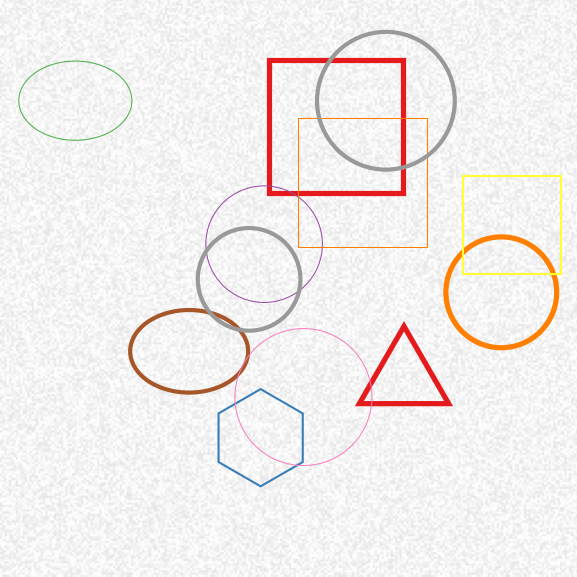[{"shape": "triangle", "thickness": 2.5, "radius": 0.45, "center": [0.7, 0.345]}, {"shape": "square", "thickness": 2.5, "radius": 0.58, "center": [0.582, 0.781]}, {"shape": "hexagon", "thickness": 1, "radius": 0.42, "center": [0.451, 0.241]}, {"shape": "oval", "thickness": 0.5, "radius": 0.49, "center": [0.13, 0.825]}, {"shape": "circle", "thickness": 0.5, "radius": 0.5, "center": [0.457, 0.576]}, {"shape": "square", "thickness": 0.5, "radius": 0.56, "center": [0.627, 0.683]}, {"shape": "circle", "thickness": 2.5, "radius": 0.48, "center": [0.868, 0.493]}, {"shape": "square", "thickness": 1, "radius": 0.43, "center": [0.886, 0.61]}, {"shape": "oval", "thickness": 2, "radius": 0.51, "center": [0.328, 0.391]}, {"shape": "circle", "thickness": 0.5, "radius": 0.59, "center": [0.525, 0.312]}, {"shape": "circle", "thickness": 2, "radius": 0.44, "center": [0.431, 0.515]}, {"shape": "circle", "thickness": 2, "radius": 0.6, "center": [0.668, 0.825]}]